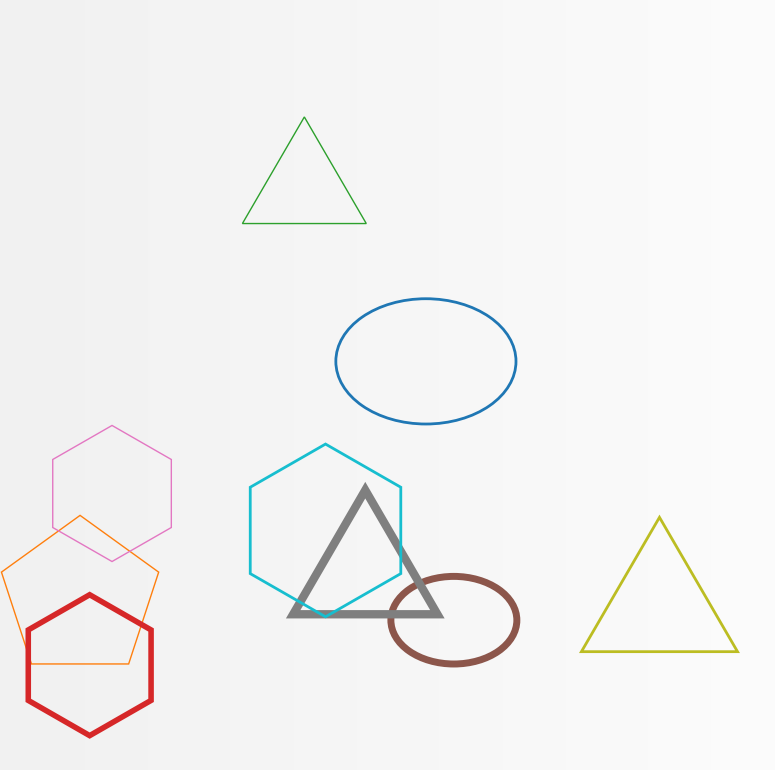[{"shape": "oval", "thickness": 1, "radius": 0.58, "center": [0.55, 0.531]}, {"shape": "pentagon", "thickness": 0.5, "radius": 0.53, "center": [0.103, 0.224]}, {"shape": "triangle", "thickness": 0.5, "radius": 0.46, "center": [0.393, 0.756]}, {"shape": "hexagon", "thickness": 2, "radius": 0.46, "center": [0.116, 0.136]}, {"shape": "oval", "thickness": 2.5, "radius": 0.41, "center": [0.586, 0.195]}, {"shape": "hexagon", "thickness": 0.5, "radius": 0.44, "center": [0.145, 0.359]}, {"shape": "triangle", "thickness": 3, "radius": 0.54, "center": [0.471, 0.256]}, {"shape": "triangle", "thickness": 1, "radius": 0.58, "center": [0.851, 0.212]}, {"shape": "hexagon", "thickness": 1, "radius": 0.56, "center": [0.42, 0.311]}]